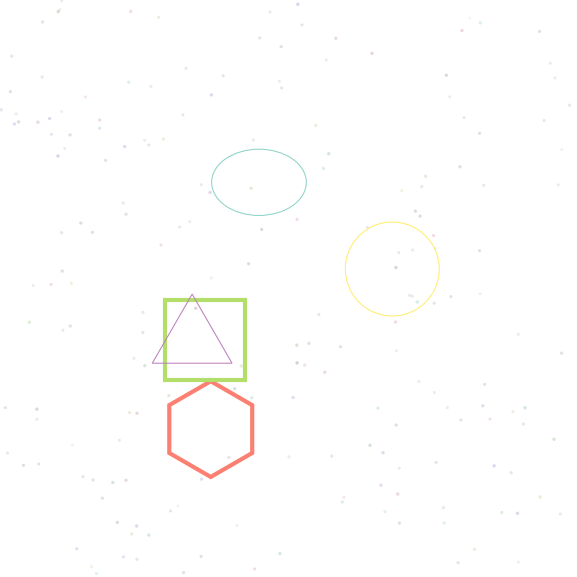[{"shape": "oval", "thickness": 0.5, "radius": 0.41, "center": [0.448, 0.683]}, {"shape": "hexagon", "thickness": 2, "radius": 0.41, "center": [0.365, 0.256]}, {"shape": "square", "thickness": 2, "radius": 0.35, "center": [0.355, 0.41]}, {"shape": "triangle", "thickness": 0.5, "radius": 0.4, "center": [0.333, 0.41]}, {"shape": "circle", "thickness": 0.5, "radius": 0.41, "center": [0.679, 0.533]}]